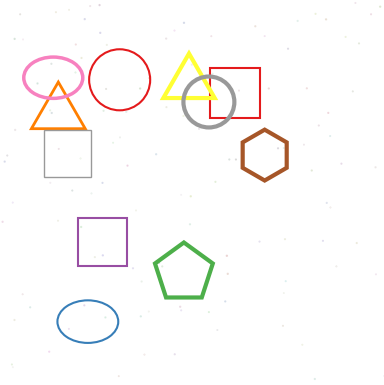[{"shape": "square", "thickness": 1.5, "radius": 0.33, "center": [0.611, 0.759]}, {"shape": "circle", "thickness": 1.5, "radius": 0.4, "center": [0.311, 0.793]}, {"shape": "oval", "thickness": 1.5, "radius": 0.4, "center": [0.228, 0.165]}, {"shape": "pentagon", "thickness": 3, "radius": 0.39, "center": [0.478, 0.291]}, {"shape": "square", "thickness": 1.5, "radius": 0.32, "center": [0.266, 0.371]}, {"shape": "triangle", "thickness": 2, "radius": 0.4, "center": [0.151, 0.706]}, {"shape": "triangle", "thickness": 3, "radius": 0.39, "center": [0.491, 0.784]}, {"shape": "hexagon", "thickness": 3, "radius": 0.33, "center": [0.687, 0.597]}, {"shape": "oval", "thickness": 2.5, "radius": 0.38, "center": [0.138, 0.798]}, {"shape": "circle", "thickness": 3, "radius": 0.33, "center": [0.543, 0.735]}, {"shape": "square", "thickness": 1, "radius": 0.31, "center": [0.175, 0.601]}]